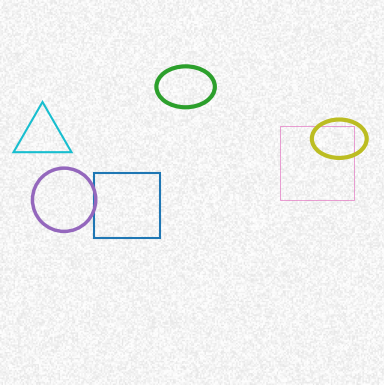[{"shape": "square", "thickness": 1.5, "radius": 0.43, "center": [0.33, 0.466]}, {"shape": "oval", "thickness": 3, "radius": 0.38, "center": [0.482, 0.775]}, {"shape": "circle", "thickness": 2.5, "radius": 0.41, "center": [0.167, 0.481]}, {"shape": "square", "thickness": 0.5, "radius": 0.48, "center": [0.824, 0.577]}, {"shape": "oval", "thickness": 3, "radius": 0.36, "center": [0.881, 0.64]}, {"shape": "triangle", "thickness": 1.5, "radius": 0.43, "center": [0.11, 0.648]}]